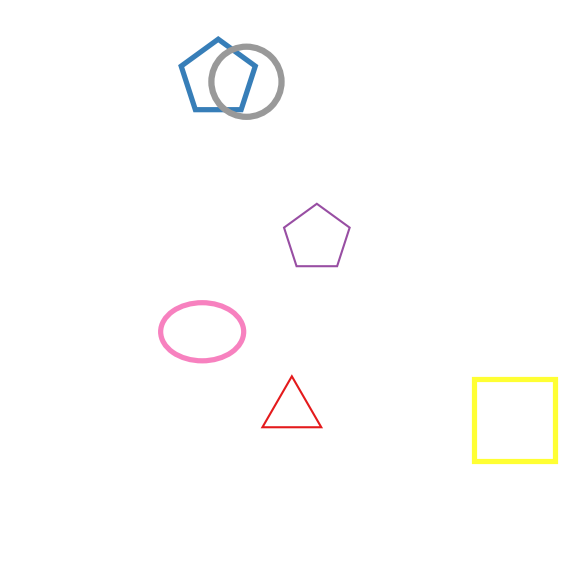[{"shape": "triangle", "thickness": 1, "radius": 0.29, "center": [0.505, 0.289]}, {"shape": "pentagon", "thickness": 2.5, "radius": 0.34, "center": [0.378, 0.864]}, {"shape": "pentagon", "thickness": 1, "radius": 0.3, "center": [0.549, 0.587]}, {"shape": "square", "thickness": 2.5, "radius": 0.35, "center": [0.891, 0.271]}, {"shape": "oval", "thickness": 2.5, "radius": 0.36, "center": [0.35, 0.425]}, {"shape": "circle", "thickness": 3, "radius": 0.3, "center": [0.427, 0.858]}]